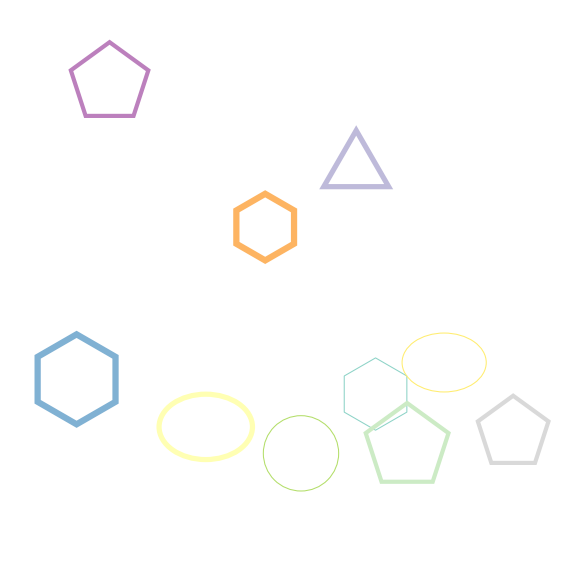[{"shape": "hexagon", "thickness": 0.5, "radius": 0.31, "center": [0.65, 0.317]}, {"shape": "oval", "thickness": 2.5, "radius": 0.4, "center": [0.356, 0.26]}, {"shape": "triangle", "thickness": 2.5, "radius": 0.32, "center": [0.617, 0.708]}, {"shape": "hexagon", "thickness": 3, "radius": 0.39, "center": [0.133, 0.342]}, {"shape": "hexagon", "thickness": 3, "radius": 0.29, "center": [0.459, 0.606]}, {"shape": "circle", "thickness": 0.5, "radius": 0.33, "center": [0.521, 0.214]}, {"shape": "pentagon", "thickness": 2, "radius": 0.32, "center": [0.889, 0.25]}, {"shape": "pentagon", "thickness": 2, "radius": 0.35, "center": [0.19, 0.856]}, {"shape": "pentagon", "thickness": 2, "radius": 0.38, "center": [0.705, 0.226]}, {"shape": "oval", "thickness": 0.5, "radius": 0.36, "center": [0.769, 0.371]}]